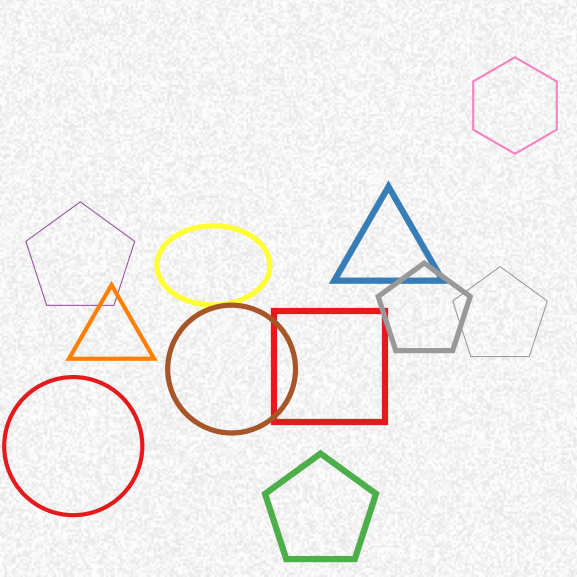[{"shape": "square", "thickness": 3, "radius": 0.48, "center": [0.571, 0.364]}, {"shape": "circle", "thickness": 2, "radius": 0.6, "center": [0.127, 0.227]}, {"shape": "triangle", "thickness": 3, "radius": 0.54, "center": [0.673, 0.567]}, {"shape": "pentagon", "thickness": 3, "radius": 0.5, "center": [0.555, 0.113]}, {"shape": "pentagon", "thickness": 0.5, "radius": 0.5, "center": [0.139, 0.551]}, {"shape": "triangle", "thickness": 2, "radius": 0.43, "center": [0.193, 0.421]}, {"shape": "oval", "thickness": 2.5, "radius": 0.49, "center": [0.37, 0.54]}, {"shape": "circle", "thickness": 2.5, "radius": 0.55, "center": [0.401, 0.36]}, {"shape": "hexagon", "thickness": 1, "radius": 0.42, "center": [0.892, 0.816]}, {"shape": "pentagon", "thickness": 0.5, "radius": 0.43, "center": [0.866, 0.451]}, {"shape": "pentagon", "thickness": 2.5, "radius": 0.42, "center": [0.735, 0.46]}]